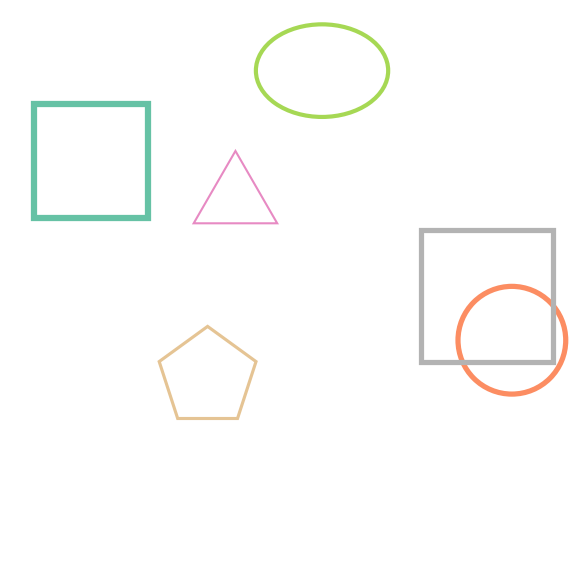[{"shape": "square", "thickness": 3, "radius": 0.49, "center": [0.157, 0.72]}, {"shape": "circle", "thickness": 2.5, "radius": 0.47, "center": [0.886, 0.41]}, {"shape": "triangle", "thickness": 1, "radius": 0.42, "center": [0.408, 0.654]}, {"shape": "oval", "thickness": 2, "radius": 0.57, "center": [0.558, 0.877]}, {"shape": "pentagon", "thickness": 1.5, "radius": 0.44, "center": [0.359, 0.346]}, {"shape": "square", "thickness": 2.5, "radius": 0.57, "center": [0.843, 0.487]}]